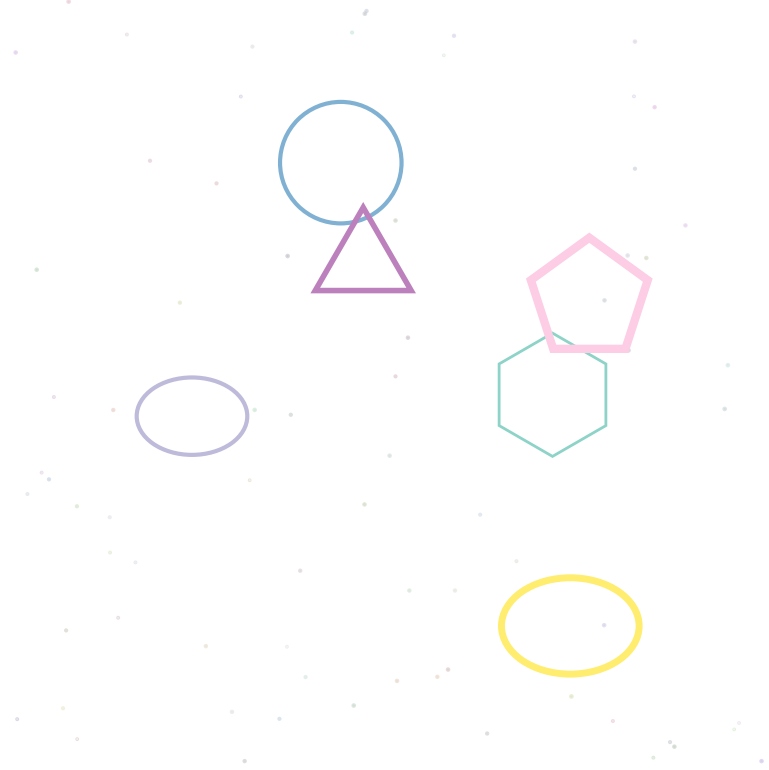[{"shape": "hexagon", "thickness": 1, "radius": 0.4, "center": [0.718, 0.487]}, {"shape": "oval", "thickness": 1.5, "radius": 0.36, "center": [0.249, 0.46]}, {"shape": "circle", "thickness": 1.5, "radius": 0.39, "center": [0.443, 0.789]}, {"shape": "pentagon", "thickness": 3, "radius": 0.4, "center": [0.765, 0.612]}, {"shape": "triangle", "thickness": 2, "radius": 0.36, "center": [0.472, 0.659]}, {"shape": "oval", "thickness": 2.5, "radius": 0.45, "center": [0.741, 0.187]}]